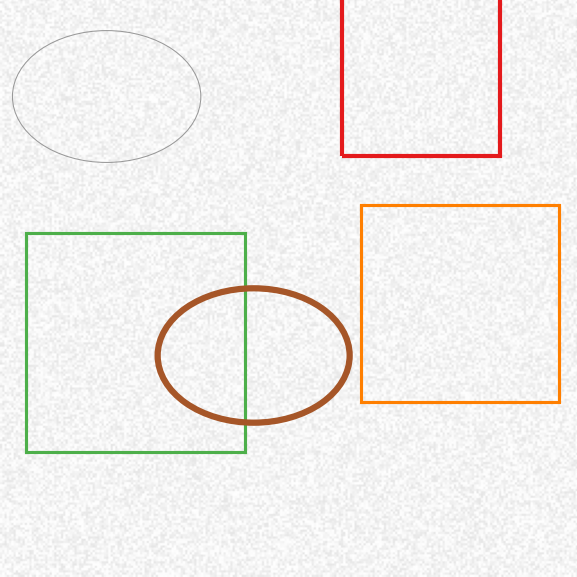[{"shape": "square", "thickness": 2, "radius": 0.69, "center": [0.728, 0.865]}, {"shape": "square", "thickness": 1.5, "radius": 0.95, "center": [0.235, 0.406]}, {"shape": "square", "thickness": 1.5, "radius": 0.85, "center": [0.796, 0.473]}, {"shape": "oval", "thickness": 3, "radius": 0.83, "center": [0.439, 0.384]}, {"shape": "oval", "thickness": 0.5, "radius": 0.82, "center": [0.185, 0.832]}]